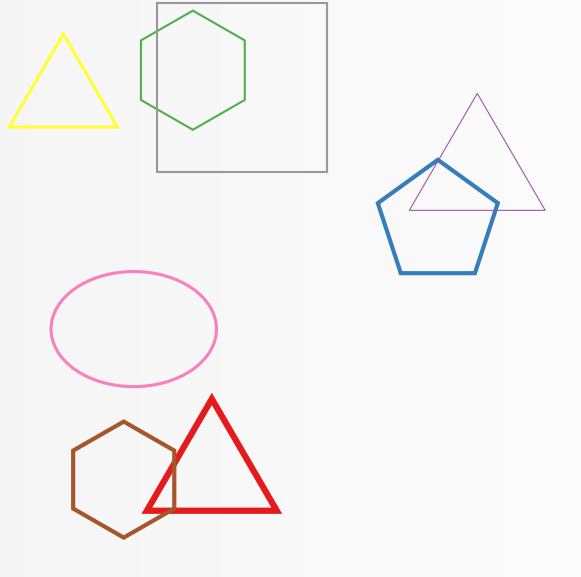[{"shape": "triangle", "thickness": 3, "radius": 0.65, "center": [0.364, 0.179]}, {"shape": "pentagon", "thickness": 2, "radius": 0.54, "center": [0.753, 0.614]}, {"shape": "hexagon", "thickness": 1, "radius": 0.52, "center": [0.332, 0.878]}, {"shape": "triangle", "thickness": 0.5, "radius": 0.67, "center": [0.821, 0.702]}, {"shape": "triangle", "thickness": 1.5, "radius": 0.54, "center": [0.109, 0.833]}, {"shape": "hexagon", "thickness": 2, "radius": 0.5, "center": [0.213, 0.169]}, {"shape": "oval", "thickness": 1.5, "radius": 0.71, "center": [0.23, 0.429]}, {"shape": "square", "thickness": 1, "radius": 0.73, "center": [0.416, 0.848]}]